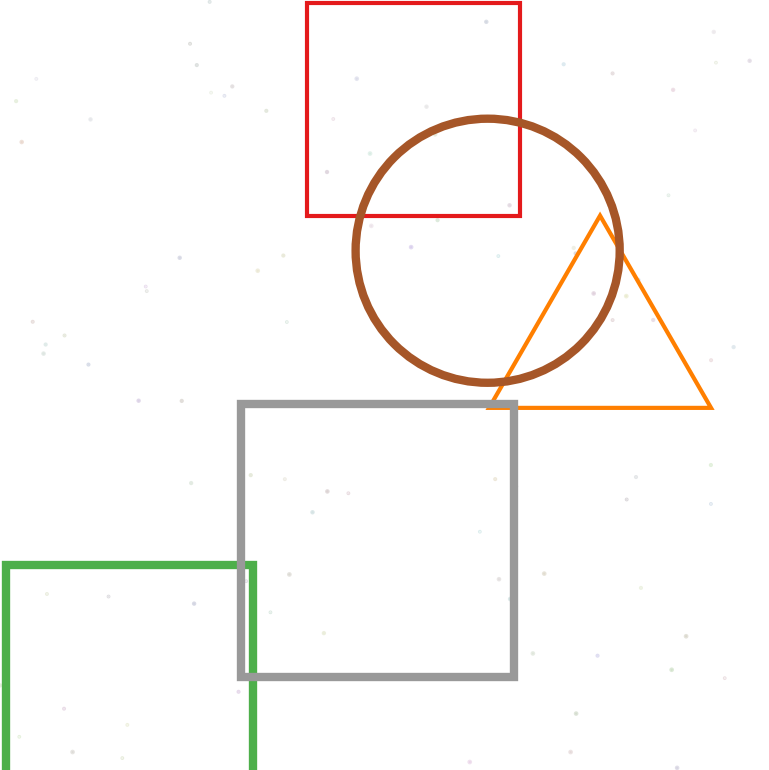[{"shape": "square", "thickness": 1.5, "radius": 0.69, "center": [0.537, 0.858]}, {"shape": "square", "thickness": 3, "radius": 0.8, "center": [0.168, 0.106]}, {"shape": "triangle", "thickness": 1.5, "radius": 0.83, "center": [0.779, 0.554]}, {"shape": "circle", "thickness": 3, "radius": 0.86, "center": [0.633, 0.674]}, {"shape": "square", "thickness": 3, "radius": 0.89, "center": [0.49, 0.298]}]